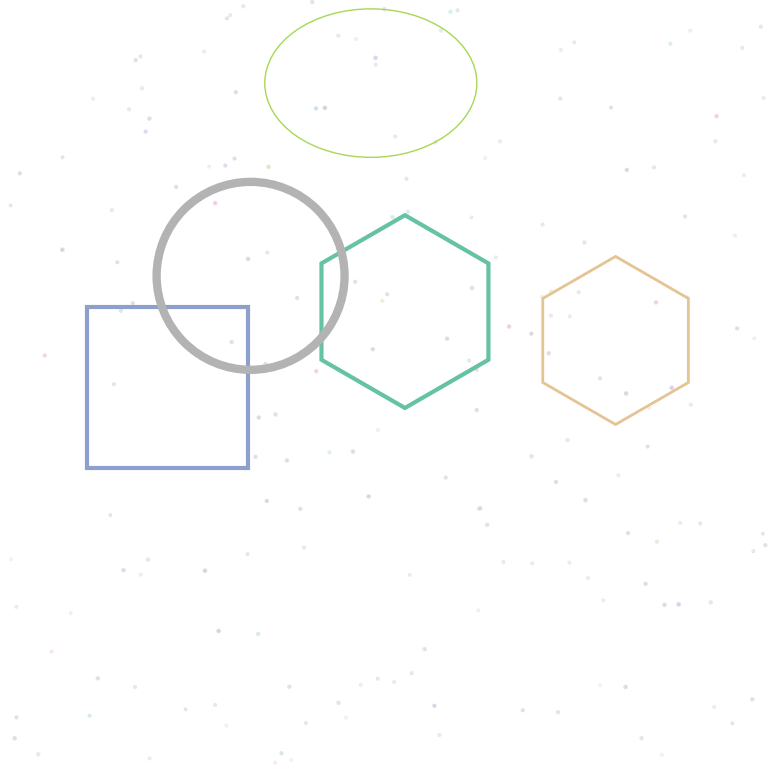[{"shape": "hexagon", "thickness": 1.5, "radius": 0.63, "center": [0.526, 0.595]}, {"shape": "square", "thickness": 1.5, "radius": 0.52, "center": [0.218, 0.497]}, {"shape": "oval", "thickness": 0.5, "radius": 0.69, "center": [0.482, 0.892]}, {"shape": "hexagon", "thickness": 1, "radius": 0.55, "center": [0.799, 0.558]}, {"shape": "circle", "thickness": 3, "radius": 0.61, "center": [0.325, 0.642]}]